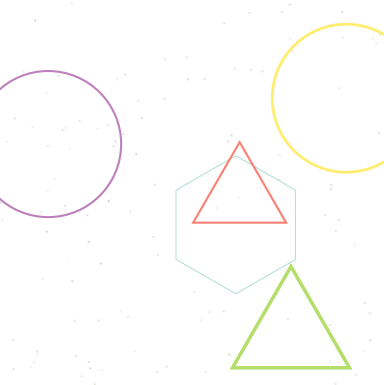[{"shape": "hexagon", "thickness": 0.5, "radius": 0.9, "center": [0.612, 0.416]}, {"shape": "triangle", "thickness": 1.5, "radius": 0.7, "center": [0.622, 0.491]}, {"shape": "triangle", "thickness": 2.5, "radius": 0.88, "center": [0.756, 0.132]}, {"shape": "circle", "thickness": 1.5, "radius": 0.95, "center": [0.125, 0.626]}, {"shape": "circle", "thickness": 2, "radius": 0.96, "center": [0.899, 0.745]}]